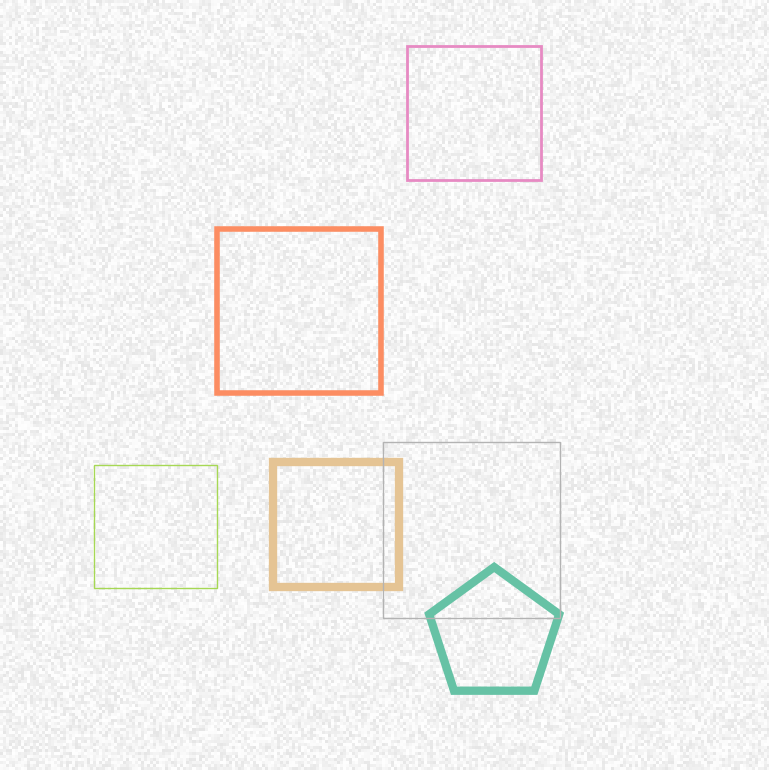[{"shape": "pentagon", "thickness": 3, "radius": 0.44, "center": [0.642, 0.175]}, {"shape": "square", "thickness": 2, "radius": 0.53, "center": [0.388, 0.596]}, {"shape": "square", "thickness": 1, "radius": 0.43, "center": [0.616, 0.853]}, {"shape": "square", "thickness": 0.5, "radius": 0.4, "center": [0.202, 0.317]}, {"shape": "square", "thickness": 3, "radius": 0.41, "center": [0.436, 0.319]}, {"shape": "square", "thickness": 0.5, "radius": 0.57, "center": [0.612, 0.312]}]